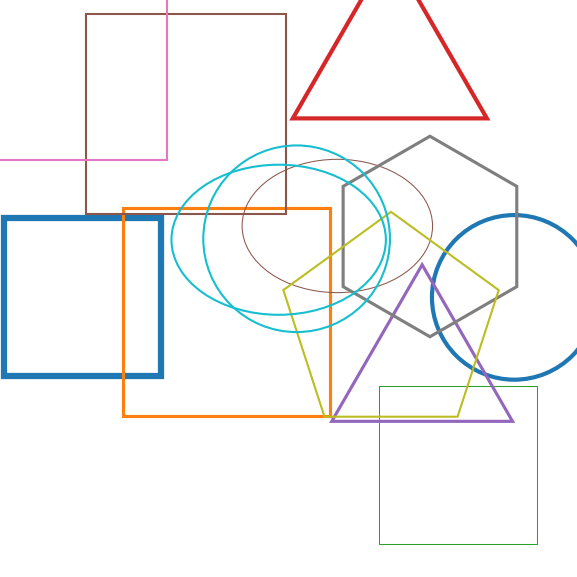[{"shape": "square", "thickness": 3, "radius": 0.68, "center": [0.143, 0.485]}, {"shape": "circle", "thickness": 2, "radius": 0.71, "center": [0.89, 0.484]}, {"shape": "square", "thickness": 1.5, "radius": 0.9, "center": [0.392, 0.459]}, {"shape": "square", "thickness": 0.5, "radius": 0.69, "center": [0.793, 0.194]}, {"shape": "triangle", "thickness": 2, "radius": 0.97, "center": [0.675, 0.891]}, {"shape": "triangle", "thickness": 1.5, "radius": 0.9, "center": [0.731, 0.36]}, {"shape": "square", "thickness": 1, "radius": 0.87, "center": [0.322, 0.801]}, {"shape": "oval", "thickness": 0.5, "radius": 0.82, "center": [0.584, 0.608]}, {"shape": "square", "thickness": 1, "radius": 0.86, "center": [0.118, 0.893]}, {"shape": "hexagon", "thickness": 1.5, "radius": 0.87, "center": [0.745, 0.59]}, {"shape": "pentagon", "thickness": 1, "radius": 0.98, "center": [0.677, 0.436]}, {"shape": "circle", "thickness": 1, "radius": 0.81, "center": [0.514, 0.586]}, {"shape": "oval", "thickness": 1, "radius": 0.93, "center": [0.483, 0.584]}]